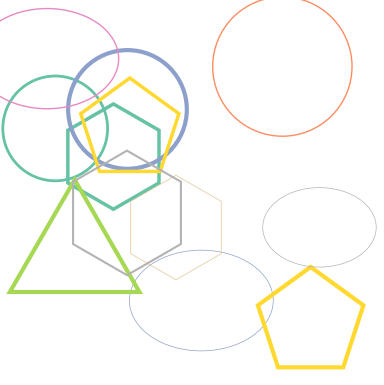[{"shape": "hexagon", "thickness": 2.5, "radius": 0.68, "center": [0.295, 0.593]}, {"shape": "circle", "thickness": 2, "radius": 0.68, "center": [0.143, 0.666]}, {"shape": "circle", "thickness": 1, "radius": 0.9, "center": [0.733, 0.827]}, {"shape": "circle", "thickness": 3, "radius": 0.77, "center": [0.331, 0.716]}, {"shape": "oval", "thickness": 0.5, "radius": 0.93, "center": [0.523, 0.219]}, {"shape": "oval", "thickness": 1, "radius": 0.93, "center": [0.122, 0.848]}, {"shape": "triangle", "thickness": 3, "radius": 0.97, "center": [0.194, 0.339]}, {"shape": "pentagon", "thickness": 3, "radius": 0.72, "center": [0.807, 0.162]}, {"shape": "pentagon", "thickness": 2.5, "radius": 0.67, "center": [0.337, 0.663]}, {"shape": "hexagon", "thickness": 0.5, "radius": 0.68, "center": [0.457, 0.409]}, {"shape": "oval", "thickness": 0.5, "radius": 0.74, "center": [0.83, 0.409]}, {"shape": "hexagon", "thickness": 1.5, "radius": 0.81, "center": [0.33, 0.447]}]